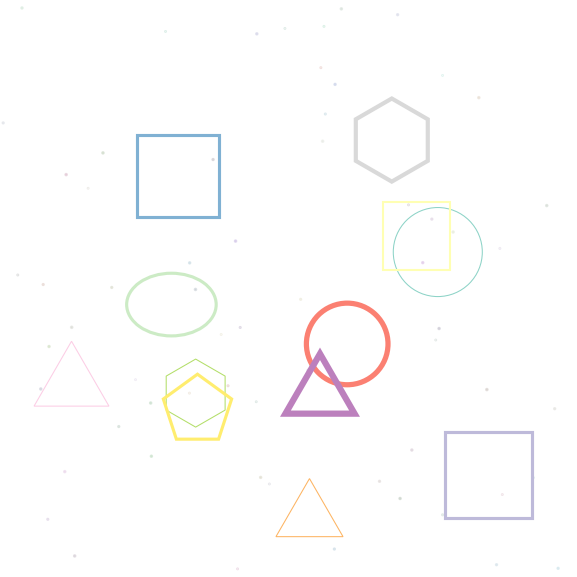[{"shape": "circle", "thickness": 0.5, "radius": 0.39, "center": [0.758, 0.563]}, {"shape": "square", "thickness": 1, "radius": 0.29, "center": [0.721, 0.59]}, {"shape": "square", "thickness": 1.5, "radius": 0.37, "center": [0.846, 0.177]}, {"shape": "circle", "thickness": 2.5, "radius": 0.35, "center": [0.601, 0.404]}, {"shape": "square", "thickness": 1.5, "radius": 0.36, "center": [0.309, 0.694]}, {"shape": "triangle", "thickness": 0.5, "radius": 0.34, "center": [0.536, 0.103]}, {"shape": "hexagon", "thickness": 0.5, "radius": 0.29, "center": [0.339, 0.318]}, {"shape": "triangle", "thickness": 0.5, "radius": 0.37, "center": [0.124, 0.333]}, {"shape": "hexagon", "thickness": 2, "radius": 0.36, "center": [0.678, 0.757]}, {"shape": "triangle", "thickness": 3, "radius": 0.35, "center": [0.554, 0.317]}, {"shape": "oval", "thickness": 1.5, "radius": 0.39, "center": [0.297, 0.472]}, {"shape": "pentagon", "thickness": 1.5, "radius": 0.31, "center": [0.342, 0.289]}]